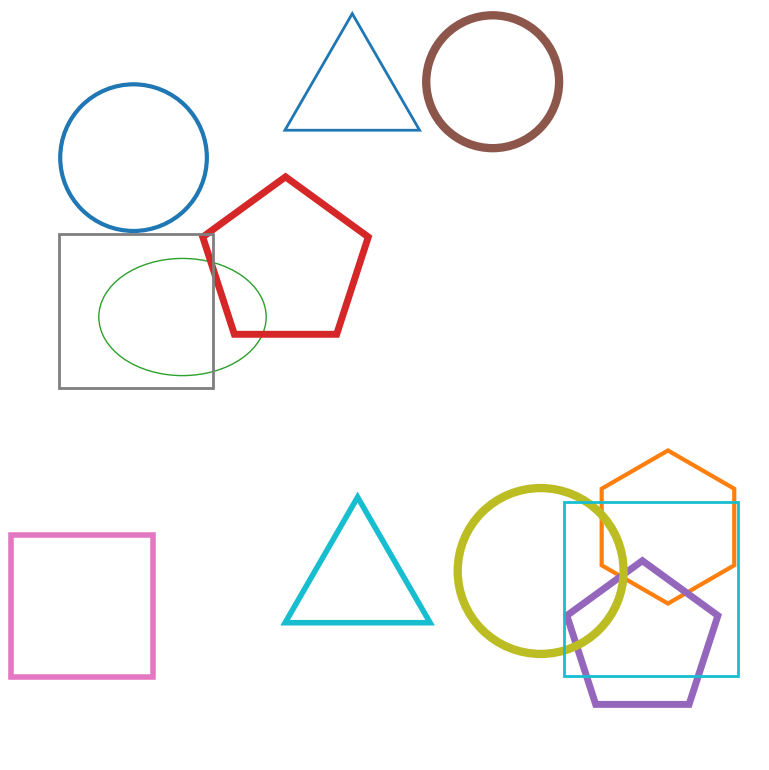[{"shape": "circle", "thickness": 1.5, "radius": 0.48, "center": [0.173, 0.795]}, {"shape": "triangle", "thickness": 1, "radius": 0.5, "center": [0.457, 0.881]}, {"shape": "hexagon", "thickness": 1.5, "radius": 0.5, "center": [0.867, 0.316]}, {"shape": "oval", "thickness": 0.5, "radius": 0.54, "center": [0.237, 0.588]}, {"shape": "pentagon", "thickness": 2.5, "radius": 0.57, "center": [0.371, 0.657]}, {"shape": "pentagon", "thickness": 2.5, "radius": 0.52, "center": [0.834, 0.169]}, {"shape": "circle", "thickness": 3, "radius": 0.43, "center": [0.64, 0.894]}, {"shape": "square", "thickness": 2, "radius": 0.46, "center": [0.106, 0.213]}, {"shape": "square", "thickness": 1, "radius": 0.5, "center": [0.176, 0.596]}, {"shape": "circle", "thickness": 3, "radius": 0.54, "center": [0.702, 0.258]}, {"shape": "square", "thickness": 1, "radius": 0.57, "center": [0.845, 0.235]}, {"shape": "triangle", "thickness": 2, "radius": 0.54, "center": [0.464, 0.246]}]